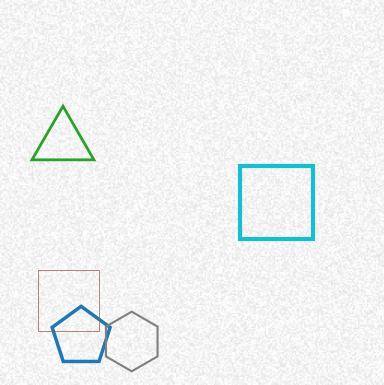[{"shape": "pentagon", "thickness": 2.5, "radius": 0.4, "center": [0.211, 0.125]}, {"shape": "triangle", "thickness": 2, "radius": 0.46, "center": [0.164, 0.631]}, {"shape": "square", "thickness": 0.5, "radius": 0.4, "center": [0.178, 0.22]}, {"shape": "hexagon", "thickness": 1.5, "radius": 0.39, "center": [0.342, 0.113]}, {"shape": "square", "thickness": 3, "radius": 0.47, "center": [0.719, 0.474]}]